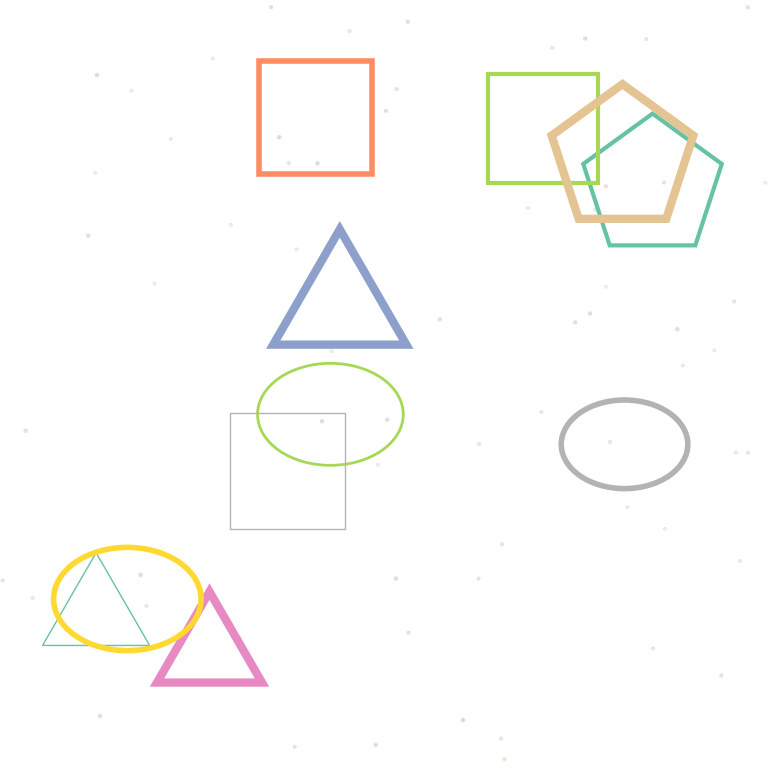[{"shape": "pentagon", "thickness": 1.5, "radius": 0.47, "center": [0.847, 0.758]}, {"shape": "triangle", "thickness": 0.5, "radius": 0.4, "center": [0.125, 0.202]}, {"shape": "square", "thickness": 2, "radius": 0.37, "center": [0.409, 0.847]}, {"shape": "triangle", "thickness": 3, "radius": 0.5, "center": [0.441, 0.602]}, {"shape": "triangle", "thickness": 3, "radius": 0.39, "center": [0.272, 0.153]}, {"shape": "square", "thickness": 1.5, "radius": 0.35, "center": [0.705, 0.833]}, {"shape": "oval", "thickness": 1, "radius": 0.47, "center": [0.429, 0.462]}, {"shape": "oval", "thickness": 2, "radius": 0.48, "center": [0.165, 0.222]}, {"shape": "pentagon", "thickness": 3, "radius": 0.48, "center": [0.808, 0.794]}, {"shape": "square", "thickness": 0.5, "radius": 0.38, "center": [0.373, 0.388]}, {"shape": "oval", "thickness": 2, "radius": 0.41, "center": [0.811, 0.423]}]